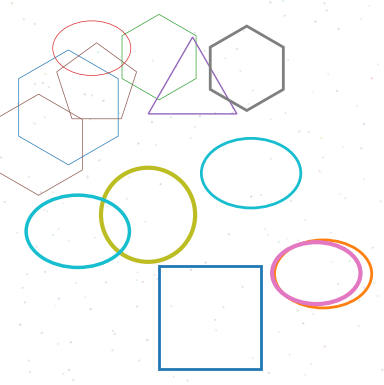[{"shape": "square", "thickness": 2, "radius": 0.67, "center": [0.545, 0.175]}, {"shape": "hexagon", "thickness": 0.5, "radius": 0.75, "center": [0.178, 0.721]}, {"shape": "oval", "thickness": 2, "radius": 0.63, "center": [0.839, 0.288]}, {"shape": "hexagon", "thickness": 0.5, "radius": 0.56, "center": [0.413, 0.852]}, {"shape": "oval", "thickness": 0.5, "radius": 0.51, "center": [0.238, 0.875]}, {"shape": "triangle", "thickness": 1, "radius": 0.66, "center": [0.5, 0.771]}, {"shape": "hexagon", "thickness": 0.5, "radius": 0.66, "center": [0.1, 0.624]}, {"shape": "pentagon", "thickness": 0.5, "radius": 0.55, "center": [0.251, 0.78]}, {"shape": "oval", "thickness": 3, "radius": 0.57, "center": [0.822, 0.291]}, {"shape": "hexagon", "thickness": 2, "radius": 0.55, "center": [0.641, 0.823]}, {"shape": "circle", "thickness": 3, "radius": 0.61, "center": [0.385, 0.442]}, {"shape": "oval", "thickness": 2.5, "radius": 0.67, "center": [0.202, 0.399]}, {"shape": "oval", "thickness": 2, "radius": 0.65, "center": [0.652, 0.55]}]